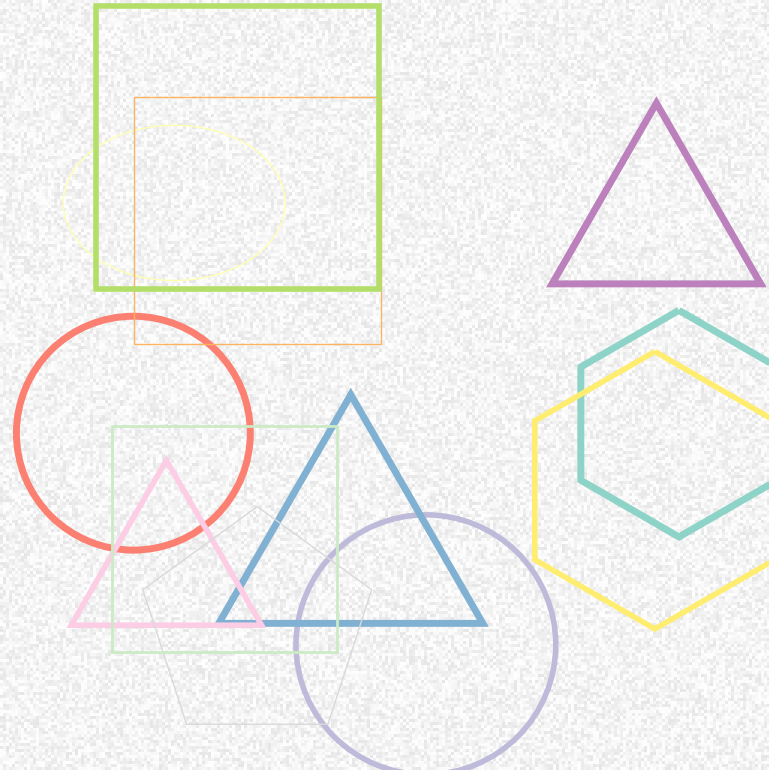[{"shape": "hexagon", "thickness": 2.5, "radius": 0.74, "center": [0.882, 0.45]}, {"shape": "oval", "thickness": 0.5, "radius": 0.72, "center": [0.226, 0.736]}, {"shape": "circle", "thickness": 2, "radius": 0.84, "center": [0.553, 0.163]}, {"shape": "circle", "thickness": 2.5, "radius": 0.76, "center": [0.173, 0.437]}, {"shape": "triangle", "thickness": 2.5, "radius": 0.99, "center": [0.456, 0.289]}, {"shape": "square", "thickness": 0.5, "radius": 0.8, "center": [0.334, 0.714]}, {"shape": "square", "thickness": 2, "radius": 0.92, "center": [0.308, 0.809]}, {"shape": "triangle", "thickness": 2, "radius": 0.71, "center": [0.216, 0.259]}, {"shape": "pentagon", "thickness": 0.5, "radius": 0.78, "center": [0.334, 0.186]}, {"shape": "triangle", "thickness": 2.5, "radius": 0.78, "center": [0.852, 0.71]}, {"shape": "square", "thickness": 1, "radius": 0.73, "center": [0.291, 0.3]}, {"shape": "hexagon", "thickness": 2, "radius": 0.9, "center": [0.851, 0.363]}]